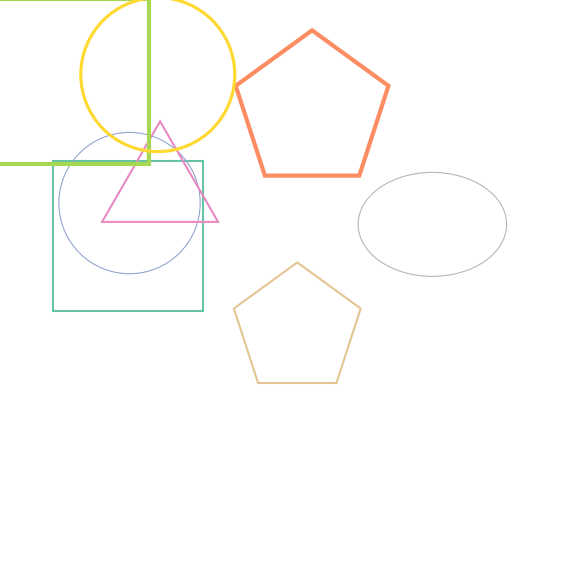[{"shape": "square", "thickness": 1, "radius": 0.65, "center": [0.222, 0.591]}, {"shape": "pentagon", "thickness": 2, "radius": 0.7, "center": [0.54, 0.808]}, {"shape": "circle", "thickness": 0.5, "radius": 0.61, "center": [0.224, 0.647]}, {"shape": "triangle", "thickness": 1, "radius": 0.58, "center": [0.277, 0.673]}, {"shape": "square", "thickness": 2, "radius": 0.71, "center": [0.116, 0.858]}, {"shape": "circle", "thickness": 1.5, "radius": 0.67, "center": [0.273, 0.87]}, {"shape": "pentagon", "thickness": 1, "radius": 0.58, "center": [0.515, 0.429]}, {"shape": "oval", "thickness": 0.5, "radius": 0.64, "center": [0.749, 0.611]}]